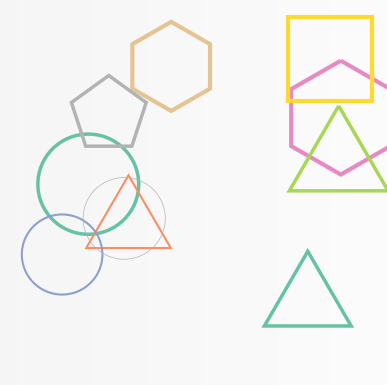[{"shape": "triangle", "thickness": 2.5, "radius": 0.65, "center": [0.794, 0.218]}, {"shape": "circle", "thickness": 2.5, "radius": 0.65, "center": [0.228, 0.522]}, {"shape": "triangle", "thickness": 1.5, "radius": 0.63, "center": [0.332, 0.419]}, {"shape": "circle", "thickness": 1.5, "radius": 0.52, "center": [0.16, 0.339]}, {"shape": "hexagon", "thickness": 3, "radius": 0.74, "center": [0.88, 0.695]}, {"shape": "triangle", "thickness": 2.5, "radius": 0.74, "center": [0.874, 0.578]}, {"shape": "square", "thickness": 3, "radius": 0.54, "center": [0.851, 0.846]}, {"shape": "hexagon", "thickness": 3, "radius": 0.58, "center": [0.442, 0.828]}, {"shape": "pentagon", "thickness": 2.5, "radius": 0.51, "center": [0.281, 0.702]}, {"shape": "circle", "thickness": 0.5, "radius": 0.53, "center": [0.321, 0.433]}]